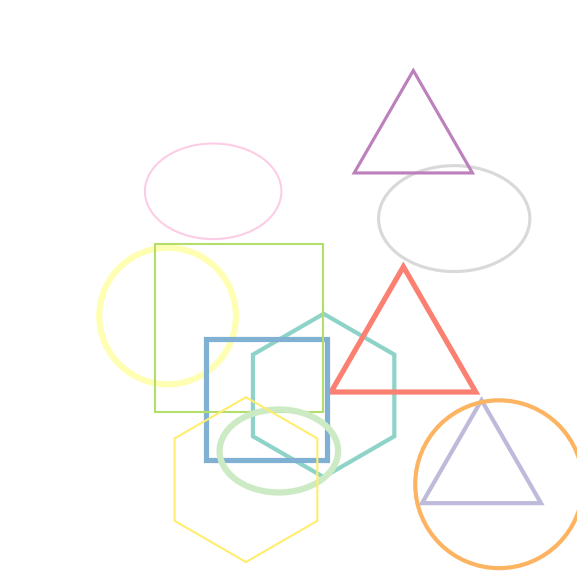[{"shape": "hexagon", "thickness": 2, "radius": 0.71, "center": [0.56, 0.314]}, {"shape": "circle", "thickness": 3, "radius": 0.59, "center": [0.29, 0.452]}, {"shape": "triangle", "thickness": 2, "radius": 0.59, "center": [0.834, 0.187]}, {"shape": "triangle", "thickness": 2.5, "radius": 0.72, "center": [0.699, 0.393]}, {"shape": "square", "thickness": 2.5, "radius": 0.53, "center": [0.462, 0.308]}, {"shape": "circle", "thickness": 2, "radius": 0.73, "center": [0.864, 0.161]}, {"shape": "square", "thickness": 1, "radius": 0.73, "center": [0.413, 0.431]}, {"shape": "oval", "thickness": 1, "radius": 0.59, "center": [0.369, 0.668]}, {"shape": "oval", "thickness": 1.5, "radius": 0.65, "center": [0.786, 0.621]}, {"shape": "triangle", "thickness": 1.5, "radius": 0.59, "center": [0.716, 0.759]}, {"shape": "oval", "thickness": 3, "radius": 0.51, "center": [0.483, 0.218]}, {"shape": "hexagon", "thickness": 1, "radius": 0.71, "center": [0.426, 0.169]}]